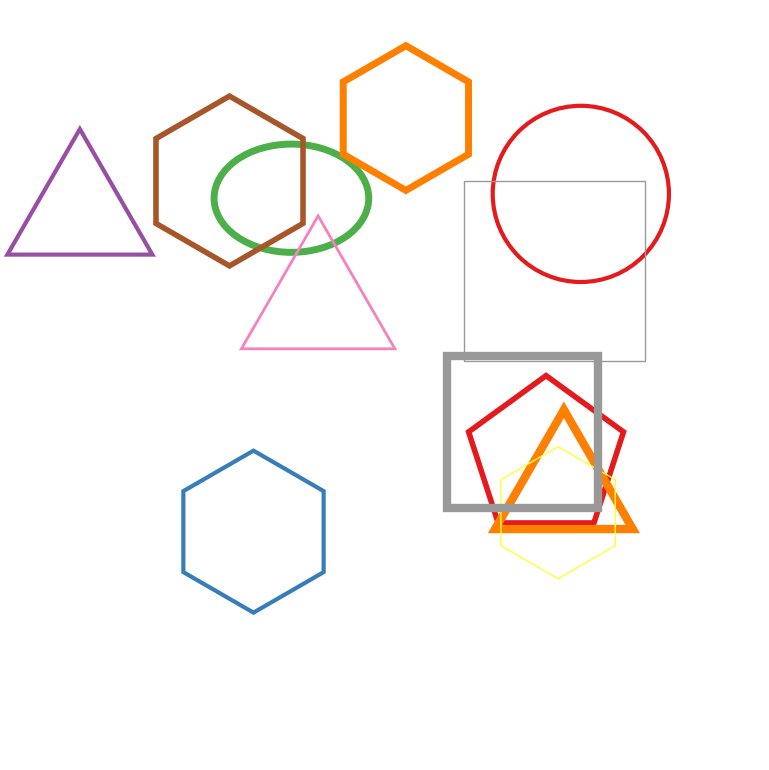[{"shape": "circle", "thickness": 1.5, "radius": 0.57, "center": [0.754, 0.748]}, {"shape": "pentagon", "thickness": 2, "radius": 0.53, "center": [0.709, 0.406]}, {"shape": "hexagon", "thickness": 1.5, "radius": 0.53, "center": [0.329, 0.31]}, {"shape": "oval", "thickness": 2.5, "radius": 0.5, "center": [0.378, 0.743]}, {"shape": "triangle", "thickness": 1.5, "radius": 0.54, "center": [0.104, 0.724]}, {"shape": "hexagon", "thickness": 2.5, "radius": 0.47, "center": [0.527, 0.847]}, {"shape": "triangle", "thickness": 3, "radius": 0.52, "center": [0.732, 0.365]}, {"shape": "hexagon", "thickness": 0.5, "radius": 0.43, "center": [0.725, 0.334]}, {"shape": "hexagon", "thickness": 2, "radius": 0.55, "center": [0.298, 0.765]}, {"shape": "triangle", "thickness": 1, "radius": 0.58, "center": [0.413, 0.605]}, {"shape": "square", "thickness": 3, "radius": 0.49, "center": [0.679, 0.439]}, {"shape": "square", "thickness": 0.5, "radius": 0.59, "center": [0.72, 0.648]}]